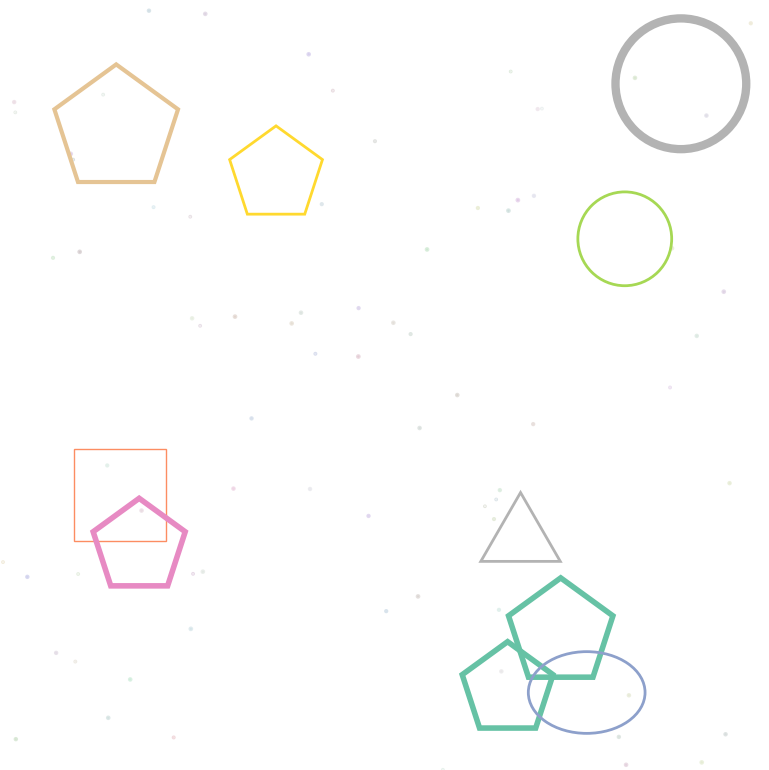[{"shape": "pentagon", "thickness": 2, "radius": 0.36, "center": [0.728, 0.178]}, {"shape": "pentagon", "thickness": 2, "radius": 0.31, "center": [0.659, 0.105]}, {"shape": "square", "thickness": 0.5, "radius": 0.3, "center": [0.155, 0.357]}, {"shape": "oval", "thickness": 1, "radius": 0.38, "center": [0.762, 0.101]}, {"shape": "pentagon", "thickness": 2, "radius": 0.31, "center": [0.181, 0.29]}, {"shape": "circle", "thickness": 1, "radius": 0.3, "center": [0.811, 0.69]}, {"shape": "pentagon", "thickness": 1, "radius": 0.32, "center": [0.359, 0.773]}, {"shape": "pentagon", "thickness": 1.5, "radius": 0.42, "center": [0.151, 0.832]}, {"shape": "circle", "thickness": 3, "radius": 0.42, "center": [0.884, 0.891]}, {"shape": "triangle", "thickness": 1, "radius": 0.3, "center": [0.676, 0.301]}]